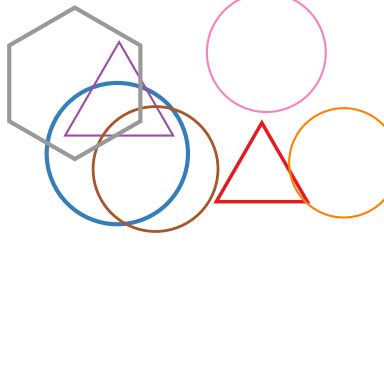[{"shape": "triangle", "thickness": 2.5, "radius": 0.68, "center": [0.68, 0.544]}, {"shape": "circle", "thickness": 3, "radius": 0.92, "center": [0.305, 0.601]}, {"shape": "triangle", "thickness": 1.5, "radius": 0.81, "center": [0.309, 0.729]}, {"shape": "circle", "thickness": 1.5, "radius": 0.71, "center": [0.893, 0.577]}, {"shape": "circle", "thickness": 2, "radius": 0.81, "center": [0.404, 0.561]}, {"shape": "circle", "thickness": 1.5, "radius": 0.77, "center": [0.692, 0.864]}, {"shape": "hexagon", "thickness": 3, "radius": 0.98, "center": [0.194, 0.784]}]